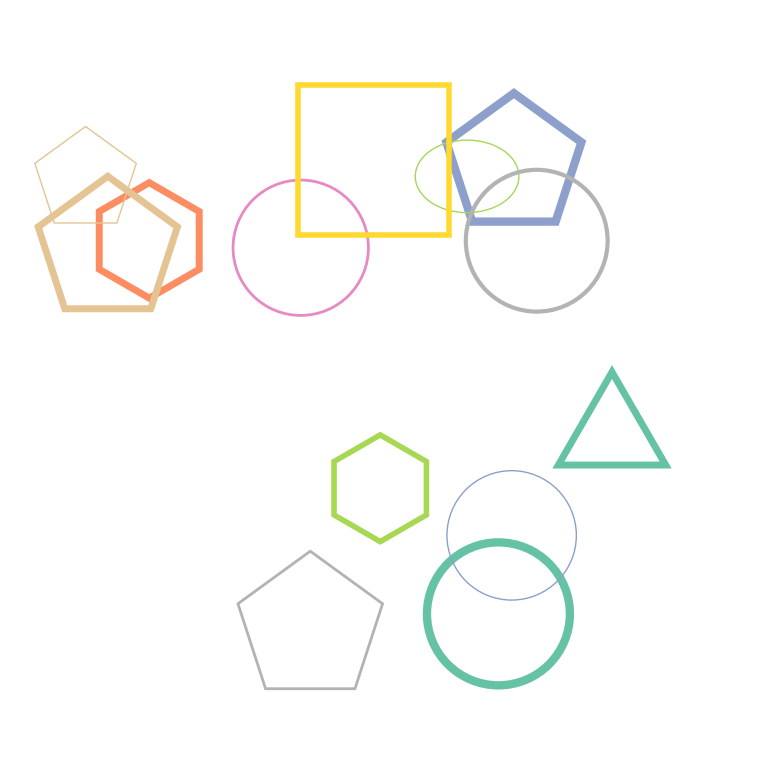[{"shape": "triangle", "thickness": 2.5, "radius": 0.4, "center": [0.795, 0.436]}, {"shape": "circle", "thickness": 3, "radius": 0.46, "center": [0.647, 0.203]}, {"shape": "hexagon", "thickness": 2.5, "radius": 0.37, "center": [0.194, 0.688]}, {"shape": "pentagon", "thickness": 3, "radius": 0.46, "center": [0.667, 0.787]}, {"shape": "circle", "thickness": 0.5, "radius": 0.42, "center": [0.664, 0.305]}, {"shape": "circle", "thickness": 1, "radius": 0.44, "center": [0.391, 0.678]}, {"shape": "oval", "thickness": 0.5, "radius": 0.34, "center": [0.607, 0.771]}, {"shape": "hexagon", "thickness": 2, "radius": 0.35, "center": [0.494, 0.366]}, {"shape": "square", "thickness": 2, "radius": 0.49, "center": [0.485, 0.792]}, {"shape": "pentagon", "thickness": 2.5, "radius": 0.48, "center": [0.14, 0.676]}, {"shape": "pentagon", "thickness": 0.5, "radius": 0.35, "center": [0.111, 0.766]}, {"shape": "circle", "thickness": 1.5, "radius": 0.46, "center": [0.697, 0.687]}, {"shape": "pentagon", "thickness": 1, "radius": 0.49, "center": [0.403, 0.185]}]